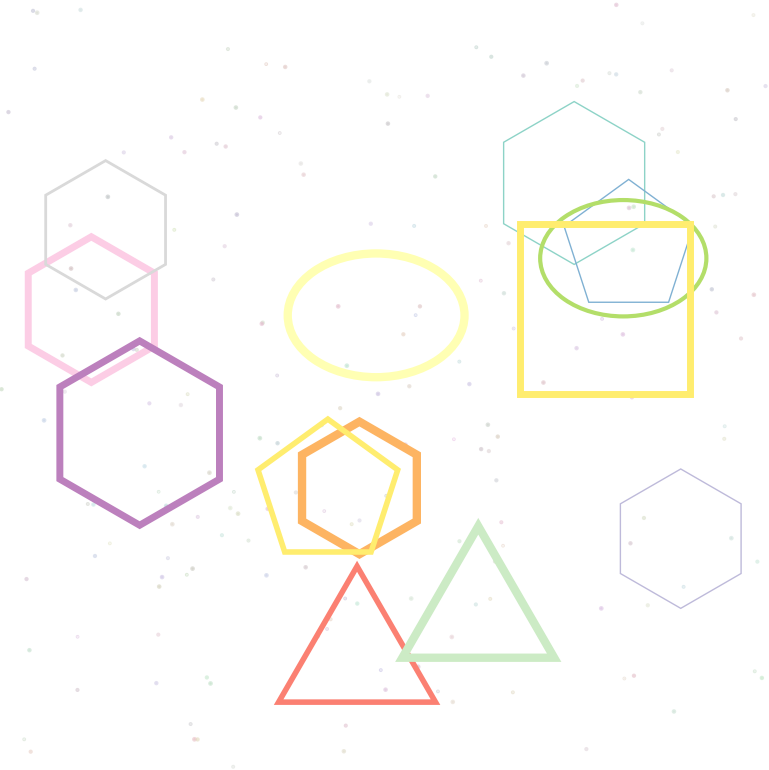[{"shape": "hexagon", "thickness": 0.5, "radius": 0.53, "center": [0.746, 0.762]}, {"shape": "oval", "thickness": 3, "radius": 0.57, "center": [0.488, 0.59]}, {"shape": "hexagon", "thickness": 0.5, "radius": 0.45, "center": [0.884, 0.3]}, {"shape": "triangle", "thickness": 2, "radius": 0.59, "center": [0.464, 0.147]}, {"shape": "pentagon", "thickness": 0.5, "radius": 0.44, "center": [0.816, 0.679]}, {"shape": "hexagon", "thickness": 3, "radius": 0.43, "center": [0.467, 0.366]}, {"shape": "oval", "thickness": 1.5, "radius": 0.54, "center": [0.809, 0.665]}, {"shape": "hexagon", "thickness": 2.5, "radius": 0.47, "center": [0.119, 0.598]}, {"shape": "hexagon", "thickness": 1, "radius": 0.45, "center": [0.137, 0.702]}, {"shape": "hexagon", "thickness": 2.5, "radius": 0.6, "center": [0.181, 0.438]}, {"shape": "triangle", "thickness": 3, "radius": 0.57, "center": [0.621, 0.203]}, {"shape": "square", "thickness": 2.5, "radius": 0.55, "center": [0.786, 0.599]}, {"shape": "pentagon", "thickness": 2, "radius": 0.48, "center": [0.426, 0.36]}]